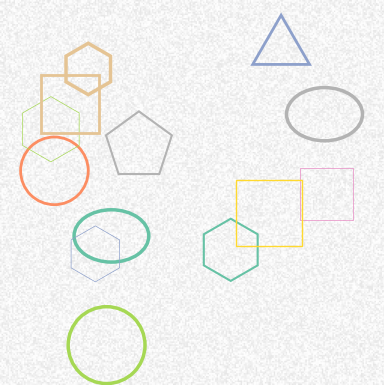[{"shape": "hexagon", "thickness": 1.5, "radius": 0.4, "center": [0.599, 0.351]}, {"shape": "oval", "thickness": 2.5, "radius": 0.49, "center": [0.289, 0.387]}, {"shape": "circle", "thickness": 2, "radius": 0.44, "center": [0.141, 0.556]}, {"shape": "triangle", "thickness": 2, "radius": 0.43, "center": [0.73, 0.875]}, {"shape": "hexagon", "thickness": 0.5, "radius": 0.36, "center": [0.248, 0.341]}, {"shape": "square", "thickness": 0.5, "radius": 0.34, "center": [0.848, 0.496]}, {"shape": "hexagon", "thickness": 0.5, "radius": 0.42, "center": [0.132, 0.664]}, {"shape": "circle", "thickness": 2.5, "radius": 0.5, "center": [0.277, 0.104]}, {"shape": "square", "thickness": 1, "radius": 0.43, "center": [0.699, 0.446]}, {"shape": "hexagon", "thickness": 2.5, "radius": 0.33, "center": [0.229, 0.821]}, {"shape": "square", "thickness": 2, "radius": 0.37, "center": [0.182, 0.729]}, {"shape": "pentagon", "thickness": 1.5, "radius": 0.45, "center": [0.361, 0.621]}, {"shape": "oval", "thickness": 2.5, "radius": 0.49, "center": [0.843, 0.703]}]